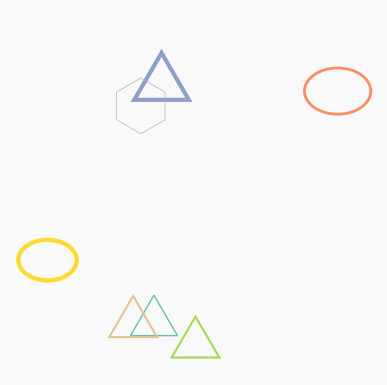[{"shape": "triangle", "thickness": 1, "radius": 0.35, "center": [0.397, 0.163]}, {"shape": "oval", "thickness": 2, "radius": 0.43, "center": [0.871, 0.763]}, {"shape": "triangle", "thickness": 3, "radius": 0.41, "center": [0.417, 0.781]}, {"shape": "triangle", "thickness": 1.5, "radius": 0.35, "center": [0.505, 0.107]}, {"shape": "oval", "thickness": 3, "radius": 0.38, "center": [0.123, 0.324]}, {"shape": "triangle", "thickness": 1.5, "radius": 0.36, "center": [0.344, 0.16]}, {"shape": "hexagon", "thickness": 0.5, "radius": 0.36, "center": [0.363, 0.725]}]